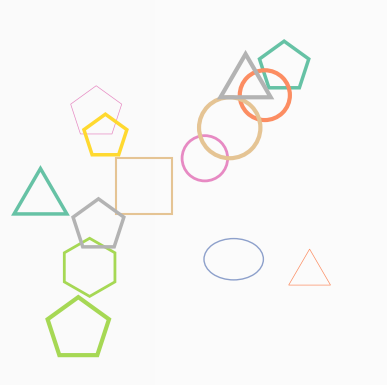[{"shape": "triangle", "thickness": 2.5, "radius": 0.39, "center": [0.104, 0.484]}, {"shape": "pentagon", "thickness": 2.5, "radius": 0.33, "center": [0.733, 0.826]}, {"shape": "circle", "thickness": 3, "radius": 0.32, "center": [0.683, 0.753]}, {"shape": "triangle", "thickness": 0.5, "radius": 0.31, "center": [0.799, 0.291]}, {"shape": "oval", "thickness": 1, "radius": 0.38, "center": [0.603, 0.327]}, {"shape": "circle", "thickness": 2, "radius": 0.29, "center": [0.529, 0.589]}, {"shape": "pentagon", "thickness": 0.5, "radius": 0.35, "center": [0.248, 0.708]}, {"shape": "hexagon", "thickness": 2, "radius": 0.38, "center": [0.231, 0.306]}, {"shape": "pentagon", "thickness": 3, "radius": 0.42, "center": [0.202, 0.145]}, {"shape": "pentagon", "thickness": 2.5, "radius": 0.29, "center": [0.272, 0.645]}, {"shape": "circle", "thickness": 3, "radius": 0.4, "center": [0.593, 0.668]}, {"shape": "square", "thickness": 1.5, "radius": 0.36, "center": [0.372, 0.517]}, {"shape": "pentagon", "thickness": 2.5, "radius": 0.34, "center": [0.254, 0.415]}, {"shape": "triangle", "thickness": 3, "radius": 0.37, "center": [0.634, 0.785]}]